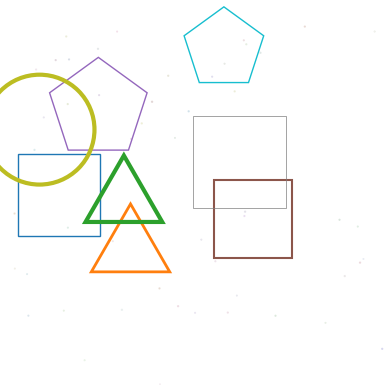[{"shape": "square", "thickness": 1, "radius": 0.54, "center": [0.153, 0.493]}, {"shape": "triangle", "thickness": 2, "radius": 0.59, "center": [0.339, 0.353]}, {"shape": "triangle", "thickness": 3, "radius": 0.58, "center": [0.322, 0.481]}, {"shape": "pentagon", "thickness": 1, "radius": 0.67, "center": [0.255, 0.718]}, {"shape": "square", "thickness": 1.5, "radius": 0.51, "center": [0.657, 0.432]}, {"shape": "square", "thickness": 0.5, "radius": 0.6, "center": [0.623, 0.579]}, {"shape": "circle", "thickness": 3, "radius": 0.71, "center": [0.103, 0.663]}, {"shape": "pentagon", "thickness": 1, "radius": 0.54, "center": [0.582, 0.873]}]